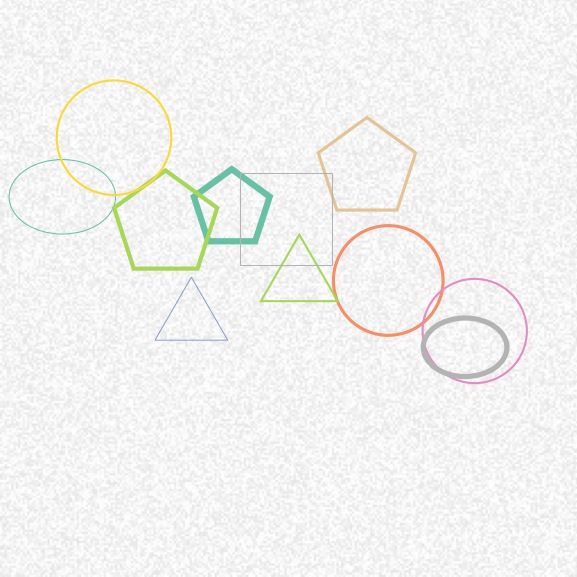[{"shape": "pentagon", "thickness": 3, "radius": 0.34, "center": [0.401, 0.637]}, {"shape": "oval", "thickness": 0.5, "radius": 0.46, "center": [0.108, 0.658]}, {"shape": "circle", "thickness": 1.5, "radius": 0.47, "center": [0.672, 0.513]}, {"shape": "triangle", "thickness": 0.5, "radius": 0.36, "center": [0.331, 0.446]}, {"shape": "circle", "thickness": 1, "radius": 0.45, "center": [0.822, 0.426]}, {"shape": "pentagon", "thickness": 2, "radius": 0.47, "center": [0.287, 0.61]}, {"shape": "triangle", "thickness": 1, "radius": 0.38, "center": [0.518, 0.516]}, {"shape": "circle", "thickness": 1, "radius": 0.5, "center": [0.197, 0.761]}, {"shape": "pentagon", "thickness": 1.5, "radius": 0.44, "center": [0.635, 0.707]}, {"shape": "square", "thickness": 0.5, "radius": 0.4, "center": [0.495, 0.62]}, {"shape": "oval", "thickness": 2.5, "radius": 0.36, "center": [0.805, 0.398]}]